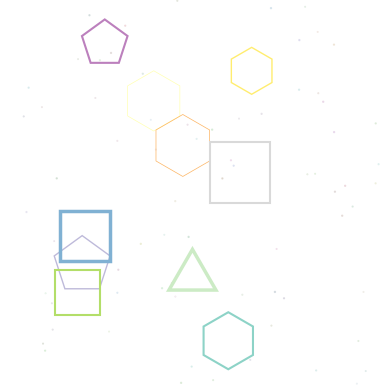[{"shape": "hexagon", "thickness": 1.5, "radius": 0.37, "center": [0.593, 0.115]}, {"shape": "hexagon", "thickness": 0.5, "radius": 0.39, "center": [0.399, 0.738]}, {"shape": "pentagon", "thickness": 1, "radius": 0.38, "center": [0.213, 0.312]}, {"shape": "square", "thickness": 2.5, "radius": 0.32, "center": [0.22, 0.387]}, {"shape": "hexagon", "thickness": 0.5, "radius": 0.4, "center": [0.475, 0.622]}, {"shape": "square", "thickness": 1.5, "radius": 0.29, "center": [0.202, 0.241]}, {"shape": "square", "thickness": 1.5, "radius": 0.39, "center": [0.624, 0.552]}, {"shape": "pentagon", "thickness": 1.5, "radius": 0.31, "center": [0.272, 0.887]}, {"shape": "triangle", "thickness": 2.5, "radius": 0.35, "center": [0.5, 0.282]}, {"shape": "hexagon", "thickness": 1, "radius": 0.3, "center": [0.654, 0.816]}]